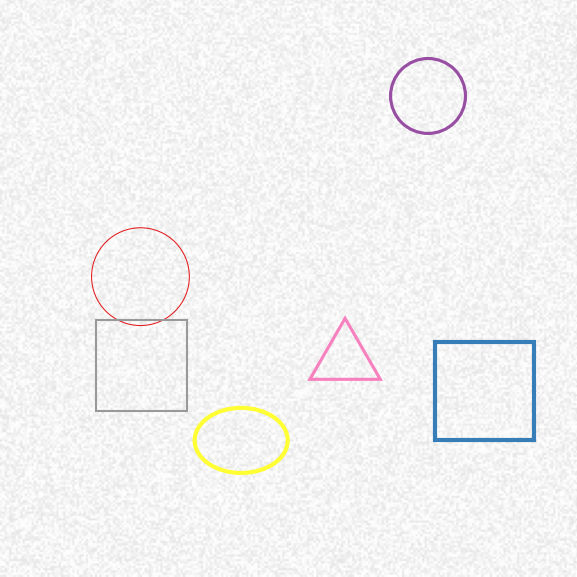[{"shape": "circle", "thickness": 0.5, "radius": 0.42, "center": [0.243, 0.52]}, {"shape": "square", "thickness": 2, "radius": 0.43, "center": [0.839, 0.322]}, {"shape": "circle", "thickness": 1.5, "radius": 0.32, "center": [0.741, 0.833]}, {"shape": "oval", "thickness": 2, "radius": 0.4, "center": [0.418, 0.236]}, {"shape": "triangle", "thickness": 1.5, "radius": 0.35, "center": [0.598, 0.378]}, {"shape": "square", "thickness": 1, "radius": 0.39, "center": [0.245, 0.367]}]